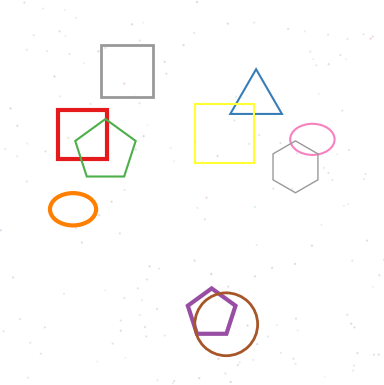[{"shape": "square", "thickness": 3, "radius": 0.32, "center": [0.214, 0.651]}, {"shape": "triangle", "thickness": 1.5, "radius": 0.39, "center": [0.665, 0.743]}, {"shape": "pentagon", "thickness": 1.5, "radius": 0.41, "center": [0.274, 0.608]}, {"shape": "pentagon", "thickness": 3, "radius": 0.33, "center": [0.55, 0.186]}, {"shape": "oval", "thickness": 3, "radius": 0.3, "center": [0.19, 0.456]}, {"shape": "square", "thickness": 1.5, "radius": 0.38, "center": [0.583, 0.653]}, {"shape": "circle", "thickness": 2, "radius": 0.41, "center": [0.588, 0.158]}, {"shape": "oval", "thickness": 1.5, "radius": 0.29, "center": [0.811, 0.638]}, {"shape": "hexagon", "thickness": 1, "radius": 0.34, "center": [0.767, 0.567]}, {"shape": "square", "thickness": 2, "radius": 0.34, "center": [0.33, 0.815]}]